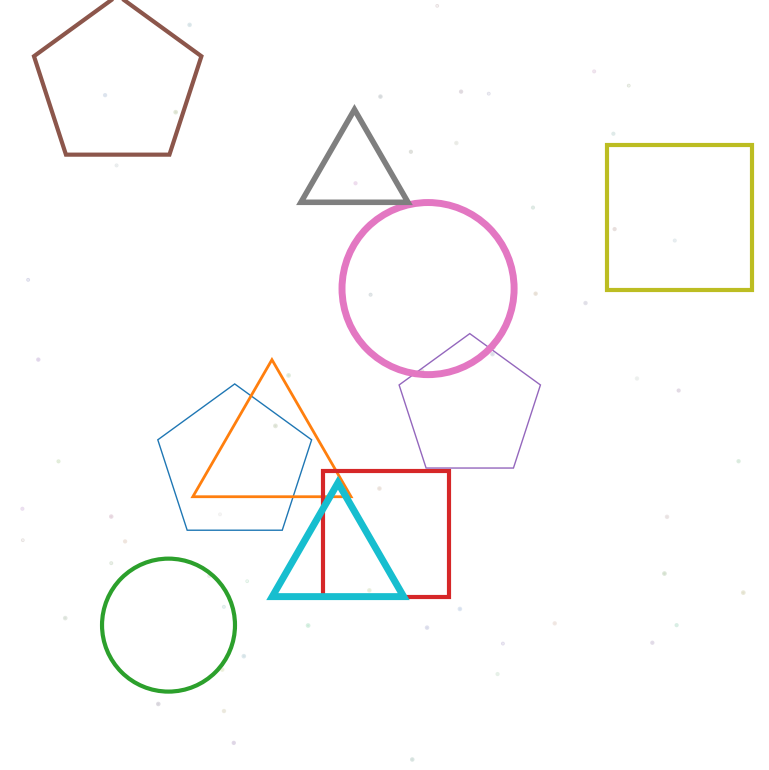[{"shape": "pentagon", "thickness": 0.5, "radius": 0.53, "center": [0.305, 0.396]}, {"shape": "triangle", "thickness": 1, "radius": 0.59, "center": [0.353, 0.414]}, {"shape": "circle", "thickness": 1.5, "radius": 0.43, "center": [0.219, 0.188]}, {"shape": "square", "thickness": 1.5, "radius": 0.41, "center": [0.501, 0.306]}, {"shape": "pentagon", "thickness": 0.5, "radius": 0.48, "center": [0.61, 0.47]}, {"shape": "pentagon", "thickness": 1.5, "radius": 0.57, "center": [0.153, 0.892]}, {"shape": "circle", "thickness": 2.5, "radius": 0.56, "center": [0.556, 0.625]}, {"shape": "triangle", "thickness": 2, "radius": 0.4, "center": [0.46, 0.777]}, {"shape": "square", "thickness": 1.5, "radius": 0.47, "center": [0.882, 0.717]}, {"shape": "triangle", "thickness": 2.5, "radius": 0.49, "center": [0.439, 0.274]}]